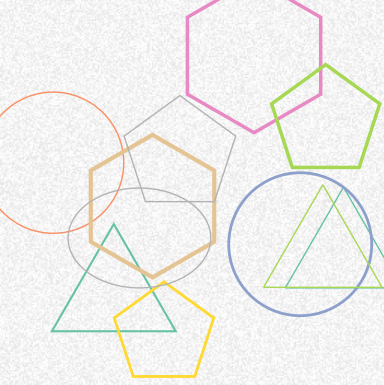[{"shape": "triangle", "thickness": 1, "radius": 0.87, "center": [0.892, 0.339]}, {"shape": "triangle", "thickness": 1.5, "radius": 0.93, "center": [0.296, 0.232]}, {"shape": "circle", "thickness": 1, "radius": 0.92, "center": [0.138, 0.577]}, {"shape": "circle", "thickness": 2, "radius": 0.93, "center": [0.78, 0.366]}, {"shape": "hexagon", "thickness": 2.5, "radius": 1.0, "center": [0.66, 0.855]}, {"shape": "triangle", "thickness": 1, "radius": 0.89, "center": [0.839, 0.343]}, {"shape": "pentagon", "thickness": 2.5, "radius": 0.74, "center": [0.846, 0.685]}, {"shape": "pentagon", "thickness": 2, "radius": 0.68, "center": [0.426, 0.132]}, {"shape": "hexagon", "thickness": 3, "radius": 0.93, "center": [0.396, 0.465]}, {"shape": "oval", "thickness": 1, "radius": 0.93, "center": [0.362, 0.382]}, {"shape": "pentagon", "thickness": 1, "radius": 0.76, "center": [0.467, 0.599]}]